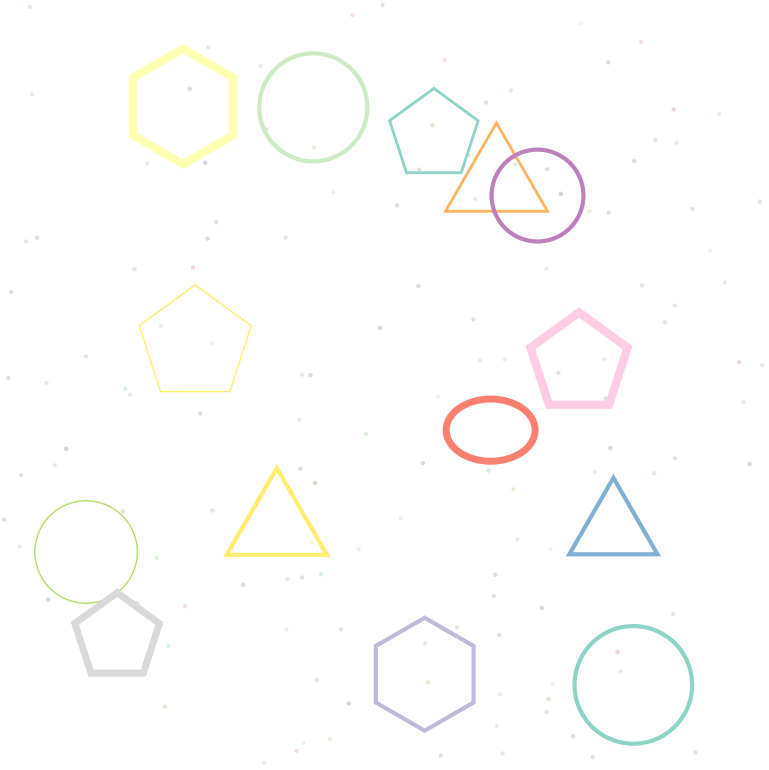[{"shape": "pentagon", "thickness": 1, "radius": 0.3, "center": [0.563, 0.825]}, {"shape": "circle", "thickness": 1.5, "radius": 0.38, "center": [0.823, 0.111]}, {"shape": "hexagon", "thickness": 3, "radius": 0.37, "center": [0.238, 0.862]}, {"shape": "hexagon", "thickness": 1.5, "radius": 0.37, "center": [0.552, 0.124]}, {"shape": "oval", "thickness": 2.5, "radius": 0.29, "center": [0.637, 0.441]}, {"shape": "triangle", "thickness": 1.5, "radius": 0.33, "center": [0.797, 0.313]}, {"shape": "triangle", "thickness": 1, "radius": 0.38, "center": [0.645, 0.764]}, {"shape": "circle", "thickness": 0.5, "radius": 0.33, "center": [0.112, 0.283]}, {"shape": "pentagon", "thickness": 3, "radius": 0.33, "center": [0.752, 0.528]}, {"shape": "pentagon", "thickness": 2.5, "radius": 0.29, "center": [0.152, 0.172]}, {"shape": "circle", "thickness": 1.5, "radius": 0.3, "center": [0.698, 0.746]}, {"shape": "circle", "thickness": 1.5, "radius": 0.35, "center": [0.407, 0.861]}, {"shape": "triangle", "thickness": 1.5, "radius": 0.38, "center": [0.359, 0.317]}, {"shape": "pentagon", "thickness": 0.5, "radius": 0.38, "center": [0.254, 0.553]}]